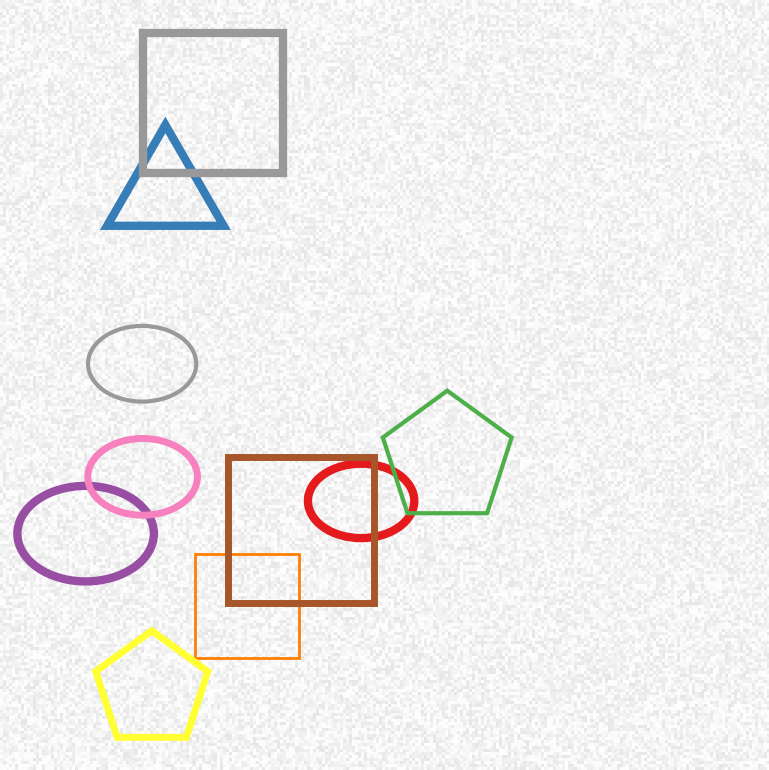[{"shape": "oval", "thickness": 3, "radius": 0.35, "center": [0.469, 0.349]}, {"shape": "triangle", "thickness": 3, "radius": 0.44, "center": [0.215, 0.75]}, {"shape": "pentagon", "thickness": 1.5, "radius": 0.44, "center": [0.581, 0.405]}, {"shape": "oval", "thickness": 3, "radius": 0.44, "center": [0.111, 0.307]}, {"shape": "square", "thickness": 1, "radius": 0.34, "center": [0.321, 0.213]}, {"shape": "pentagon", "thickness": 2.5, "radius": 0.38, "center": [0.197, 0.104]}, {"shape": "square", "thickness": 2.5, "radius": 0.47, "center": [0.391, 0.312]}, {"shape": "oval", "thickness": 2.5, "radius": 0.36, "center": [0.185, 0.381]}, {"shape": "square", "thickness": 3, "radius": 0.45, "center": [0.277, 0.867]}, {"shape": "oval", "thickness": 1.5, "radius": 0.35, "center": [0.185, 0.528]}]